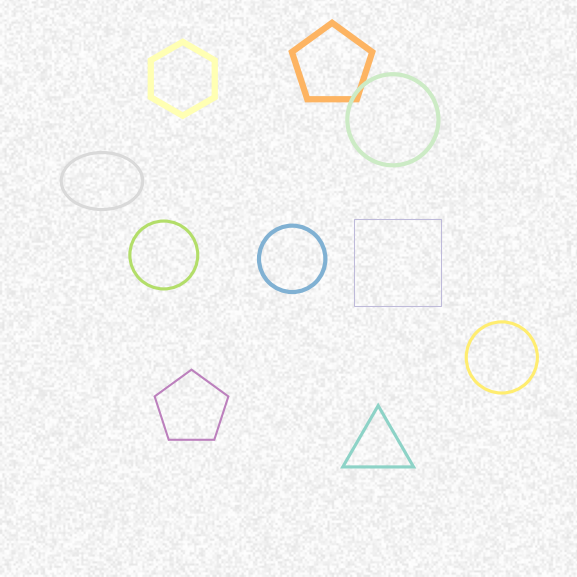[{"shape": "triangle", "thickness": 1.5, "radius": 0.35, "center": [0.655, 0.226]}, {"shape": "hexagon", "thickness": 3, "radius": 0.32, "center": [0.316, 0.863]}, {"shape": "square", "thickness": 0.5, "radius": 0.38, "center": [0.688, 0.544]}, {"shape": "circle", "thickness": 2, "radius": 0.29, "center": [0.506, 0.551]}, {"shape": "pentagon", "thickness": 3, "radius": 0.37, "center": [0.575, 0.886]}, {"shape": "circle", "thickness": 1.5, "radius": 0.29, "center": [0.284, 0.558]}, {"shape": "oval", "thickness": 1.5, "radius": 0.35, "center": [0.177, 0.686]}, {"shape": "pentagon", "thickness": 1, "radius": 0.34, "center": [0.332, 0.292]}, {"shape": "circle", "thickness": 2, "radius": 0.39, "center": [0.68, 0.792]}, {"shape": "circle", "thickness": 1.5, "radius": 0.31, "center": [0.869, 0.38]}]